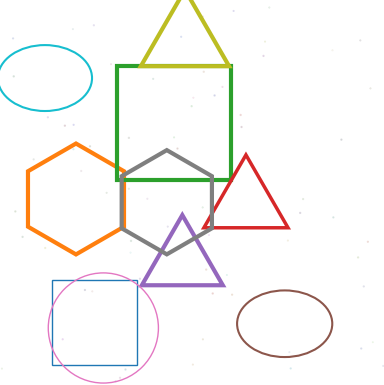[{"shape": "square", "thickness": 1, "radius": 0.55, "center": [0.245, 0.163]}, {"shape": "hexagon", "thickness": 3, "radius": 0.72, "center": [0.197, 0.483]}, {"shape": "square", "thickness": 3, "radius": 0.74, "center": [0.453, 0.681]}, {"shape": "triangle", "thickness": 2.5, "radius": 0.63, "center": [0.639, 0.471]}, {"shape": "triangle", "thickness": 3, "radius": 0.61, "center": [0.474, 0.32]}, {"shape": "oval", "thickness": 1.5, "radius": 0.62, "center": [0.739, 0.159]}, {"shape": "circle", "thickness": 1, "radius": 0.72, "center": [0.268, 0.148]}, {"shape": "hexagon", "thickness": 3, "radius": 0.68, "center": [0.433, 0.475]}, {"shape": "triangle", "thickness": 3, "radius": 0.66, "center": [0.48, 0.894]}, {"shape": "oval", "thickness": 1.5, "radius": 0.61, "center": [0.117, 0.797]}]